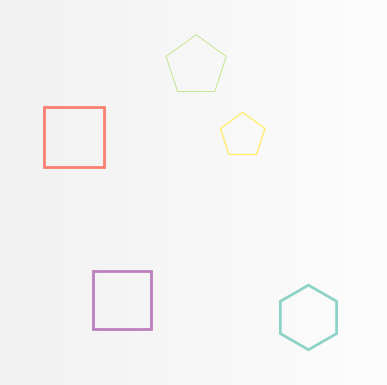[{"shape": "hexagon", "thickness": 2, "radius": 0.42, "center": [0.796, 0.175]}, {"shape": "square", "thickness": 2, "radius": 0.39, "center": [0.191, 0.643]}, {"shape": "pentagon", "thickness": 0.5, "radius": 0.41, "center": [0.506, 0.828]}, {"shape": "square", "thickness": 2, "radius": 0.38, "center": [0.316, 0.221]}, {"shape": "pentagon", "thickness": 1, "radius": 0.3, "center": [0.626, 0.648]}]